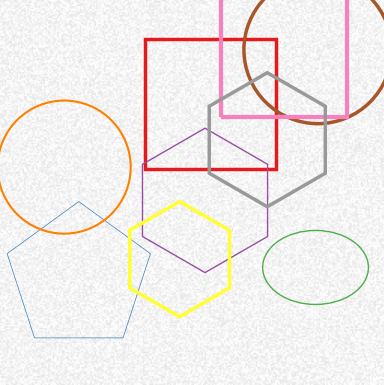[{"shape": "square", "thickness": 2.5, "radius": 0.85, "center": [0.547, 0.73]}, {"shape": "pentagon", "thickness": 0.5, "radius": 0.98, "center": [0.205, 0.281]}, {"shape": "oval", "thickness": 1, "radius": 0.69, "center": [0.82, 0.305]}, {"shape": "hexagon", "thickness": 1, "radius": 0.94, "center": [0.533, 0.48]}, {"shape": "circle", "thickness": 1.5, "radius": 0.86, "center": [0.167, 0.566]}, {"shape": "hexagon", "thickness": 2.5, "radius": 0.75, "center": [0.467, 0.327]}, {"shape": "circle", "thickness": 2.5, "radius": 0.96, "center": [0.825, 0.871]}, {"shape": "square", "thickness": 3, "radius": 0.82, "center": [0.737, 0.86]}, {"shape": "hexagon", "thickness": 2.5, "radius": 0.87, "center": [0.694, 0.637]}]